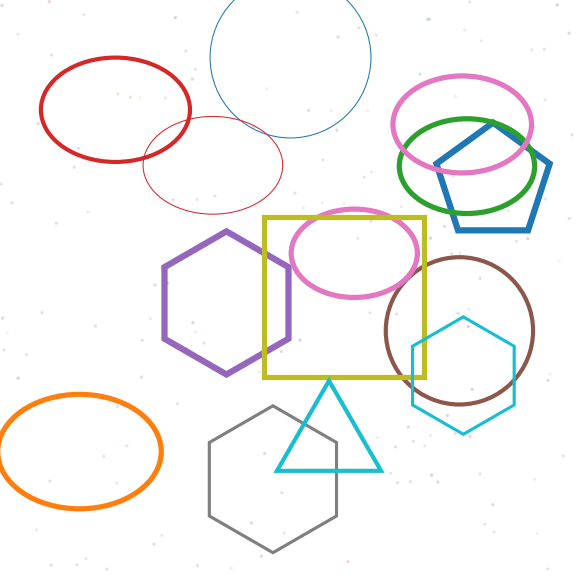[{"shape": "circle", "thickness": 0.5, "radius": 0.7, "center": [0.503, 0.9]}, {"shape": "pentagon", "thickness": 3, "radius": 0.52, "center": [0.854, 0.684]}, {"shape": "oval", "thickness": 2.5, "radius": 0.71, "center": [0.138, 0.217]}, {"shape": "oval", "thickness": 2.5, "radius": 0.59, "center": [0.809, 0.711]}, {"shape": "oval", "thickness": 2, "radius": 0.65, "center": [0.2, 0.809]}, {"shape": "oval", "thickness": 0.5, "radius": 0.6, "center": [0.369, 0.713]}, {"shape": "hexagon", "thickness": 3, "radius": 0.62, "center": [0.392, 0.475]}, {"shape": "circle", "thickness": 2, "radius": 0.64, "center": [0.796, 0.426]}, {"shape": "oval", "thickness": 2.5, "radius": 0.55, "center": [0.613, 0.561]}, {"shape": "oval", "thickness": 2.5, "radius": 0.6, "center": [0.8, 0.784]}, {"shape": "hexagon", "thickness": 1.5, "radius": 0.64, "center": [0.473, 0.169]}, {"shape": "square", "thickness": 2.5, "radius": 0.69, "center": [0.595, 0.485]}, {"shape": "hexagon", "thickness": 1.5, "radius": 0.51, "center": [0.802, 0.349]}, {"shape": "triangle", "thickness": 2, "radius": 0.52, "center": [0.57, 0.236]}]